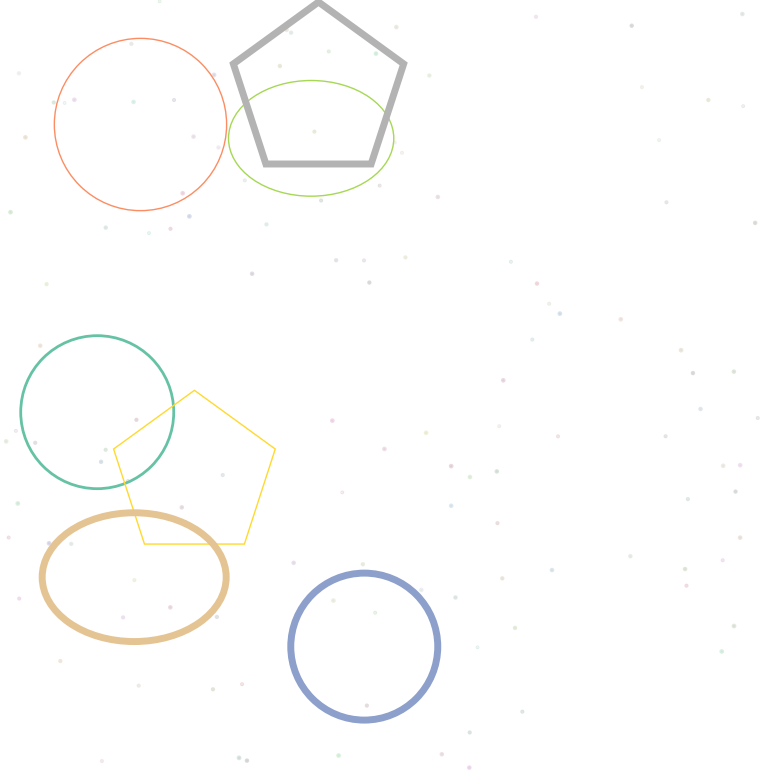[{"shape": "circle", "thickness": 1, "radius": 0.5, "center": [0.126, 0.465]}, {"shape": "circle", "thickness": 0.5, "radius": 0.56, "center": [0.182, 0.838]}, {"shape": "circle", "thickness": 2.5, "radius": 0.48, "center": [0.473, 0.16]}, {"shape": "oval", "thickness": 0.5, "radius": 0.54, "center": [0.404, 0.82]}, {"shape": "pentagon", "thickness": 0.5, "radius": 0.55, "center": [0.253, 0.383]}, {"shape": "oval", "thickness": 2.5, "radius": 0.6, "center": [0.174, 0.25]}, {"shape": "pentagon", "thickness": 2.5, "radius": 0.58, "center": [0.414, 0.881]}]